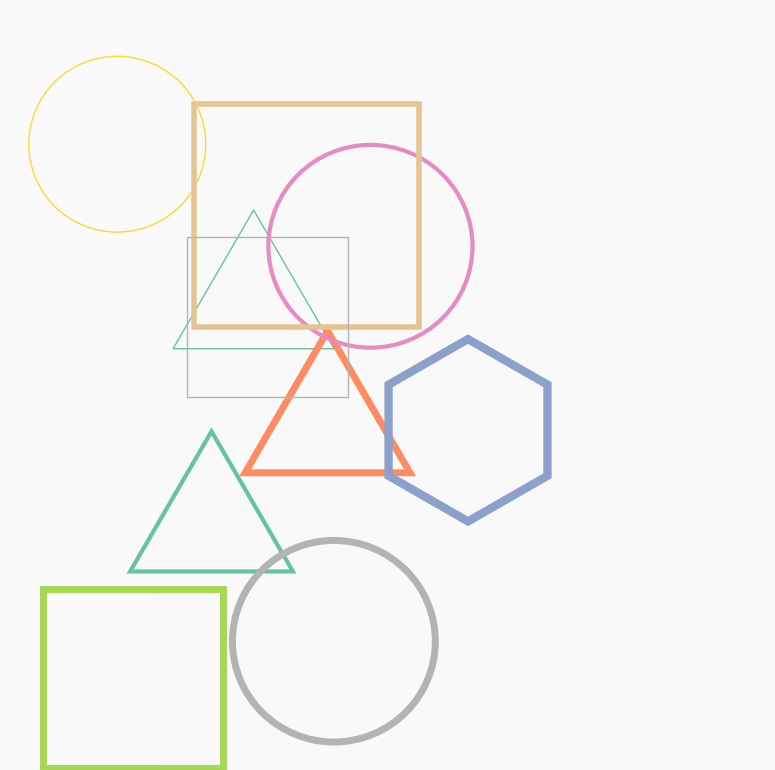[{"shape": "triangle", "thickness": 0.5, "radius": 0.6, "center": [0.327, 0.607]}, {"shape": "triangle", "thickness": 1.5, "radius": 0.61, "center": [0.273, 0.318]}, {"shape": "triangle", "thickness": 2.5, "radius": 0.61, "center": [0.423, 0.447]}, {"shape": "hexagon", "thickness": 3, "radius": 0.59, "center": [0.604, 0.441]}, {"shape": "circle", "thickness": 1.5, "radius": 0.66, "center": [0.478, 0.68]}, {"shape": "square", "thickness": 2.5, "radius": 0.58, "center": [0.172, 0.119]}, {"shape": "circle", "thickness": 0.5, "radius": 0.57, "center": [0.151, 0.813]}, {"shape": "square", "thickness": 2, "radius": 0.72, "center": [0.396, 0.72]}, {"shape": "square", "thickness": 0.5, "radius": 0.52, "center": [0.345, 0.588]}, {"shape": "circle", "thickness": 2.5, "radius": 0.65, "center": [0.431, 0.167]}]